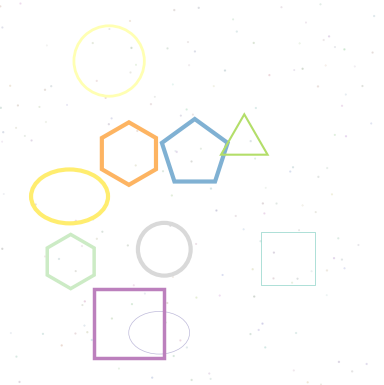[{"shape": "square", "thickness": 0.5, "radius": 0.35, "center": [0.749, 0.329]}, {"shape": "circle", "thickness": 2, "radius": 0.46, "center": [0.283, 0.842]}, {"shape": "oval", "thickness": 0.5, "radius": 0.4, "center": [0.413, 0.136]}, {"shape": "pentagon", "thickness": 3, "radius": 0.45, "center": [0.506, 0.601]}, {"shape": "hexagon", "thickness": 3, "radius": 0.41, "center": [0.335, 0.601]}, {"shape": "triangle", "thickness": 1.5, "radius": 0.35, "center": [0.635, 0.633]}, {"shape": "circle", "thickness": 3, "radius": 0.34, "center": [0.427, 0.353]}, {"shape": "square", "thickness": 2.5, "radius": 0.45, "center": [0.335, 0.159]}, {"shape": "hexagon", "thickness": 2.5, "radius": 0.35, "center": [0.184, 0.321]}, {"shape": "oval", "thickness": 3, "radius": 0.5, "center": [0.181, 0.49]}]